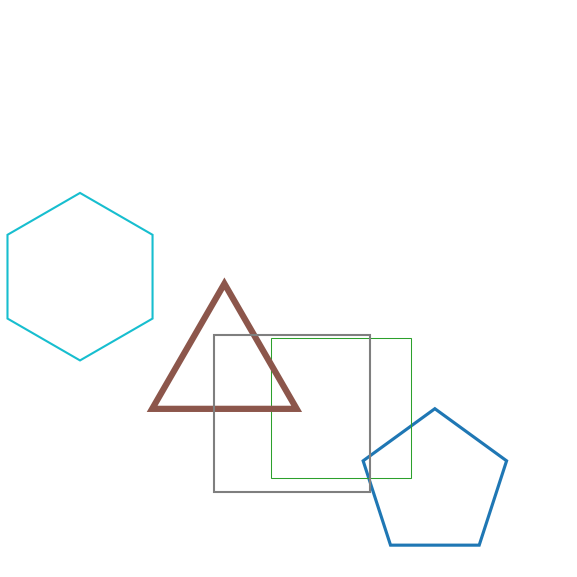[{"shape": "pentagon", "thickness": 1.5, "radius": 0.65, "center": [0.753, 0.161]}, {"shape": "square", "thickness": 0.5, "radius": 0.61, "center": [0.59, 0.292]}, {"shape": "triangle", "thickness": 3, "radius": 0.72, "center": [0.389, 0.363]}, {"shape": "square", "thickness": 1, "radius": 0.68, "center": [0.506, 0.283]}, {"shape": "hexagon", "thickness": 1, "radius": 0.73, "center": [0.139, 0.52]}]